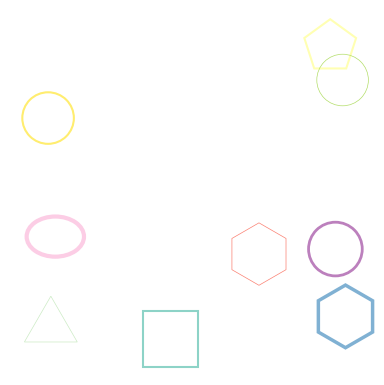[{"shape": "square", "thickness": 1.5, "radius": 0.36, "center": [0.443, 0.119]}, {"shape": "pentagon", "thickness": 1.5, "radius": 0.35, "center": [0.858, 0.879]}, {"shape": "hexagon", "thickness": 0.5, "radius": 0.41, "center": [0.673, 0.34]}, {"shape": "hexagon", "thickness": 2.5, "radius": 0.41, "center": [0.897, 0.178]}, {"shape": "circle", "thickness": 0.5, "radius": 0.33, "center": [0.89, 0.792]}, {"shape": "oval", "thickness": 3, "radius": 0.37, "center": [0.144, 0.385]}, {"shape": "circle", "thickness": 2, "radius": 0.35, "center": [0.871, 0.353]}, {"shape": "triangle", "thickness": 0.5, "radius": 0.4, "center": [0.132, 0.151]}, {"shape": "circle", "thickness": 1.5, "radius": 0.33, "center": [0.125, 0.693]}]